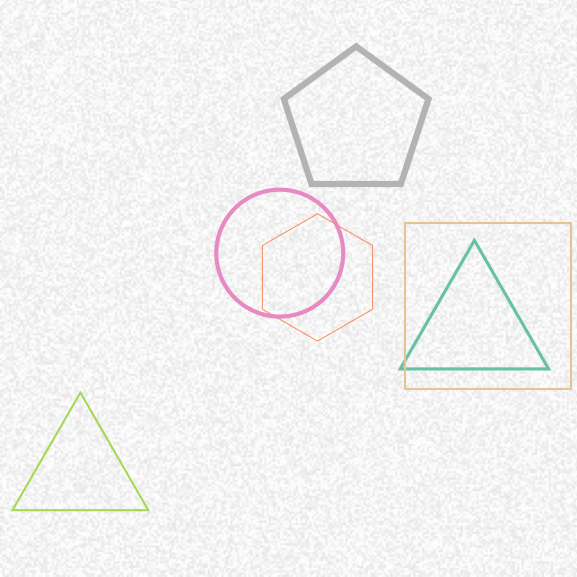[{"shape": "triangle", "thickness": 1.5, "radius": 0.74, "center": [0.821, 0.435]}, {"shape": "hexagon", "thickness": 0.5, "radius": 0.55, "center": [0.55, 0.519]}, {"shape": "circle", "thickness": 2, "radius": 0.55, "center": [0.484, 0.561]}, {"shape": "triangle", "thickness": 1, "radius": 0.68, "center": [0.139, 0.184]}, {"shape": "square", "thickness": 1, "radius": 0.72, "center": [0.845, 0.47]}, {"shape": "pentagon", "thickness": 3, "radius": 0.66, "center": [0.617, 0.787]}]